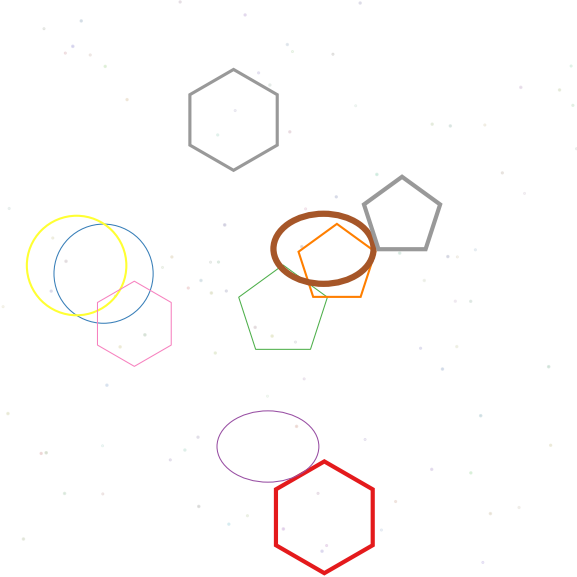[{"shape": "hexagon", "thickness": 2, "radius": 0.48, "center": [0.562, 0.103]}, {"shape": "circle", "thickness": 0.5, "radius": 0.43, "center": [0.179, 0.525]}, {"shape": "pentagon", "thickness": 0.5, "radius": 0.4, "center": [0.49, 0.46]}, {"shape": "oval", "thickness": 0.5, "radius": 0.44, "center": [0.464, 0.226]}, {"shape": "pentagon", "thickness": 1, "radius": 0.35, "center": [0.583, 0.542]}, {"shape": "circle", "thickness": 1, "radius": 0.43, "center": [0.133, 0.539]}, {"shape": "oval", "thickness": 3, "radius": 0.43, "center": [0.56, 0.568]}, {"shape": "hexagon", "thickness": 0.5, "radius": 0.37, "center": [0.233, 0.438]}, {"shape": "hexagon", "thickness": 1.5, "radius": 0.44, "center": [0.404, 0.792]}, {"shape": "pentagon", "thickness": 2, "radius": 0.35, "center": [0.696, 0.624]}]